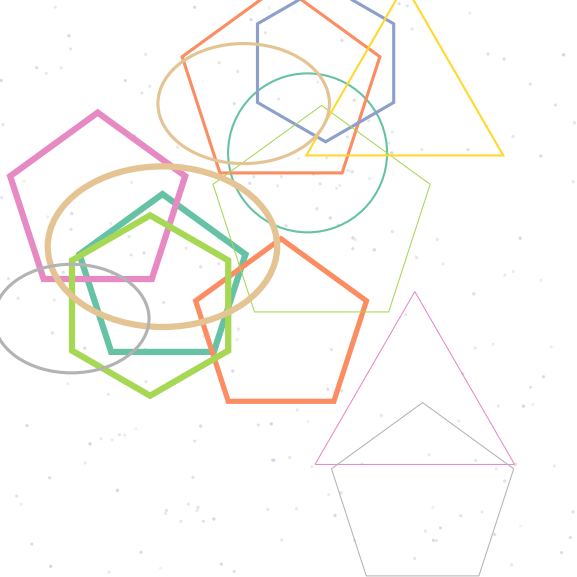[{"shape": "pentagon", "thickness": 3, "radius": 0.76, "center": [0.281, 0.512]}, {"shape": "circle", "thickness": 1, "radius": 0.69, "center": [0.533, 0.734]}, {"shape": "pentagon", "thickness": 1.5, "radius": 0.9, "center": [0.487, 0.845]}, {"shape": "pentagon", "thickness": 2.5, "radius": 0.78, "center": [0.487, 0.43]}, {"shape": "hexagon", "thickness": 1.5, "radius": 0.68, "center": [0.564, 0.89]}, {"shape": "pentagon", "thickness": 3, "radius": 0.8, "center": [0.169, 0.645]}, {"shape": "triangle", "thickness": 0.5, "radius": 1.0, "center": [0.718, 0.295]}, {"shape": "pentagon", "thickness": 0.5, "radius": 0.99, "center": [0.557, 0.619]}, {"shape": "hexagon", "thickness": 3, "radius": 0.78, "center": [0.26, 0.47]}, {"shape": "triangle", "thickness": 1, "radius": 0.98, "center": [0.701, 0.828]}, {"shape": "oval", "thickness": 3, "radius": 0.99, "center": [0.281, 0.572]}, {"shape": "oval", "thickness": 1.5, "radius": 0.74, "center": [0.422, 0.82]}, {"shape": "oval", "thickness": 1.5, "radius": 0.67, "center": [0.124, 0.448]}, {"shape": "pentagon", "thickness": 0.5, "radius": 0.83, "center": [0.732, 0.136]}]